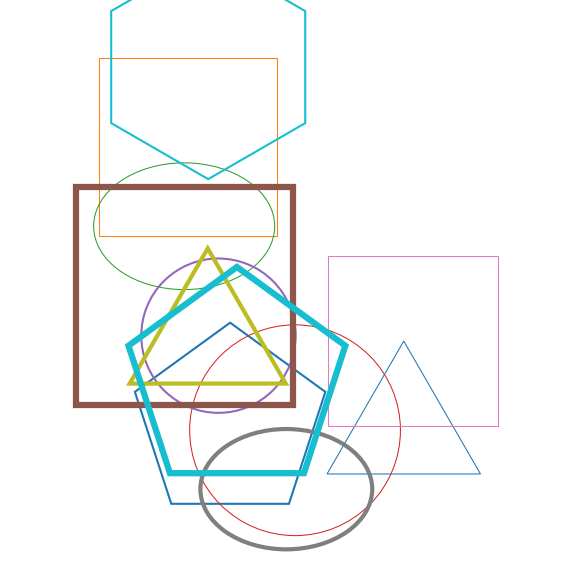[{"shape": "triangle", "thickness": 0.5, "radius": 0.77, "center": [0.699, 0.255]}, {"shape": "pentagon", "thickness": 1, "radius": 0.87, "center": [0.398, 0.267]}, {"shape": "square", "thickness": 0.5, "radius": 0.77, "center": [0.326, 0.745]}, {"shape": "oval", "thickness": 0.5, "radius": 0.78, "center": [0.319, 0.607]}, {"shape": "circle", "thickness": 0.5, "radius": 0.91, "center": [0.511, 0.254]}, {"shape": "circle", "thickness": 1, "radius": 0.67, "center": [0.378, 0.418]}, {"shape": "square", "thickness": 3, "radius": 0.94, "center": [0.319, 0.486]}, {"shape": "square", "thickness": 0.5, "radius": 0.74, "center": [0.716, 0.408]}, {"shape": "oval", "thickness": 2, "radius": 0.74, "center": [0.496, 0.152]}, {"shape": "triangle", "thickness": 2, "radius": 0.78, "center": [0.36, 0.413]}, {"shape": "pentagon", "thickness": 3, "radius": 0.99, "center": [0.41, 0.339]}, {"shape": "hexagon", "thickness": 1, "radius": 0.97, "center": [0.361, 0.883]}]